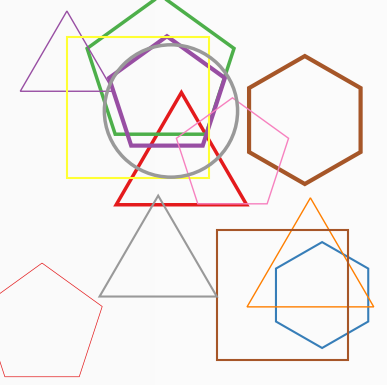[{"shape": "pentagon", "thickness": 0.5, "radius": 0.82, "center": [0.109, 0.153]}, {"shape": "triangle", "thickness": 2.5, "radius": 0.97, "center": [0.468, 0.565]}, {"shape": "hexagon", "thickness": 1.5, "radius": 0.69, "center": [0.831, 0.234]}, {"shape": "pentagon", "thickness": 2.5, "radius": 1.0, "center": [0.414, 0.813]}, {"shape": "triangle", "thickness": 1, "radius": 0.69, "center": [0.173, 0.832]}, {"shape": "pentagon", "thickness": 3, "radius": 0.79, "center": [0.431, 0.749]}, {"shape": "triangle", "thickness": 1, "radius": 0.94, "center": [0.801, 0.297]}, {"shape": "square", "thickness": 1.5, "radius": 0.92, "center": [0.356, 0.721]}, {"shape": "hexagon", "thickness": 3, "radius": 0.83, "center": [0.787, 0.688]}, {"shape": "square", "thickness": 1.5, "radius": 0.84, "center": [0.729, 0.235]}, {"shape": "pentagon", "thickness": 1, "radius": 0.76, "center": [0.6, 0.594]}, {"shape": "circle", "thickness": 2.5, "radius": 0.86, "center": [0.441, 0.712]}, {"shape": "triangle", "thickness": 1.5, "radius": 0.87, "center": [0.408, 0.317]}]